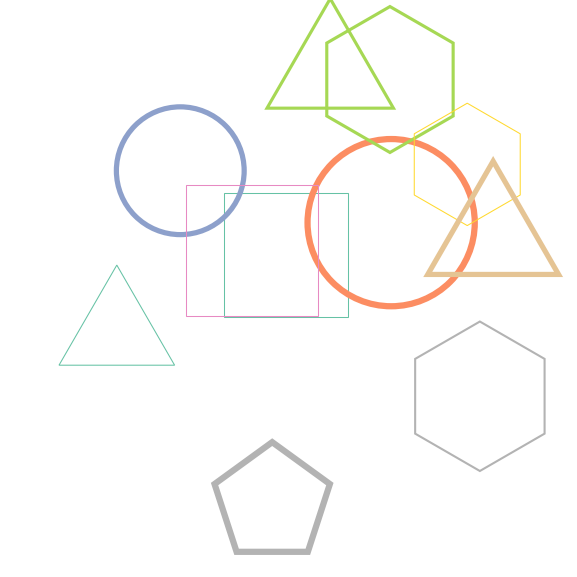[{"shape": "triangle", "thickness": 0.5, "radius": 0.58, "center": [0.202, 0.425]}, {"shape": "square", "thickness": 0.5, "radius": 0.54, "center": [0.496, 0.558]}, {"shape": "circle", "thickness": 3, "radius": 0.72, "center": [0.677, 0.614]}, {"shape": "circle", "thickness": 2.5, "radius": 0.55, "center": [0.312, 0.704]}, {"shape": "square", "thickness": 0.5, "radius": 0.57, "center": [0.436, 0.566]}, {"shape": "triangle", "thickness": 1.5, "radius": 0.63, "center": [0.572, 0.875]}, {"shape": "hexagon", "thickness": 1.5, "radius": 0.63, "center": [0.675, 0.861]}, {"shape": "hexagon", "thickness": 0.5, "radius": 0.53, "center": [0.809, 0.714]}, {"shape": "triangle", "thickness": 2.5, "radius": 0.65, "center": [0.854, 0.589]}, {"shape": "hexagon", "thickness": 1, "radius": 0.65, "center": [0.831, 0.313]}, {"shape": "pentagon", "thickness": 3, "radius": 0.52, "center": [0.471, 0.129]}]